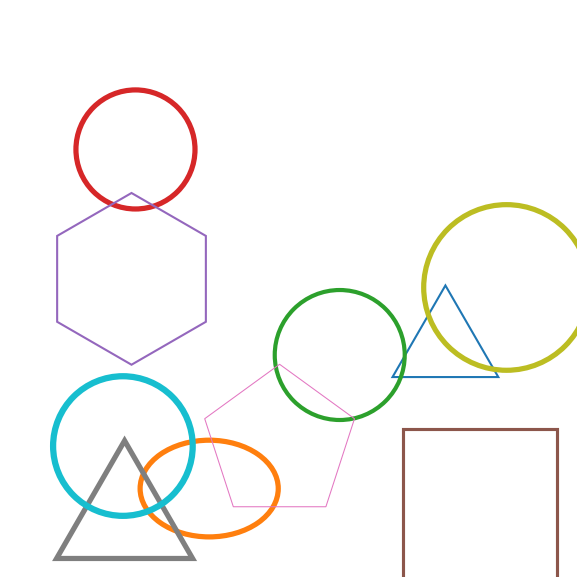[{"shape": "triangle", "thickness": 1, "radius": 0.53, "center": [0.771, 0.399]}, {"shape": "oval", "thickness": 2.5, "radius": 0.6, "center": [0.362, 0.153]}, {"shape": "circle", "thickness": 2, "radius": 0.56, "center": [0.588, 0.384]}, {"shape": "circle", "thickness": 2.5, "radius": 0.52, "center": [0.235, 0.74]}, {"shape": "hexagon", "thickness": 1, "radius": 0.74, "center": [0.228, 0.516]}, {"shape": "square", "thickness": 1.5, "radius": 0.67, "center": [0.831, 0.123]}, {"shape": "pentagon", "thickness": 0.5, "radius": 0.68, "center": [0.484, 0.232]}, {"shape": "triangle", "thickness": 2.5, "radius": 0.68, "center": [0.216, 0.1]}, {"shape": "circle", "thickness": 2.5, "radius": 0.72, "center": [0.877, 0.501]}, {"shape": "circle", "thickness": 3, "radius": 0.6, "center": [0.213, 0.227]}]